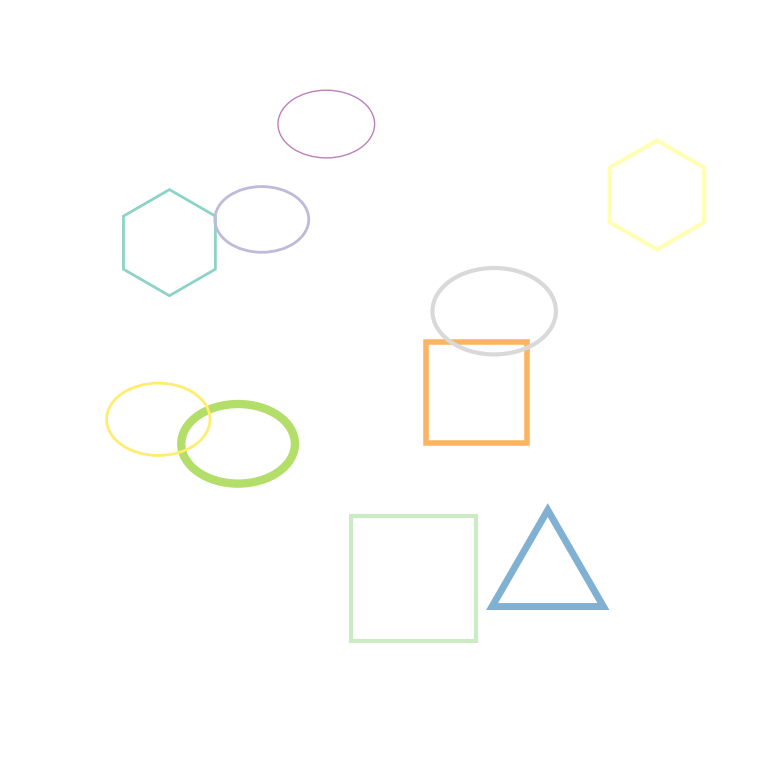[{"shape": "hexagon", "thickness": 1, "radius": 0.34, "center": [0.22, 0.685]}, {"shape": "hexagon", "thickness": 1.5, "radius": 0.35, "center": [0.853, 0.747]}, {"shape": "oval", "thickness": 1, "radius": 0.3, "center": [0.34, 0.715]}, {"shape": "triangle", "thickness": 2.5, "radius": 0.42, "center": [0.711, 0.254]}, {"shape": "square", "thickness": 2, "radius": 0.33, "center": [0.619, 0.49]}, {"shape": "oval", "thickness": 3, "radius": 0.37, "center": [0.309, 0.424]}, {"shape": "oval", "thickness": 1.5, "radius": 0.4, "center": [0.642, 0.596]}, {"shape": "oval", "thickness": 0.5, "radius": 0.31, "center": [0.424, 0.839]}, {"shape": "square", "thickness": 1.5, "radius": 0.41, "center": [0.536, 0.249]}, {"shape": "oval", "thickness": 1, "radius": 0.34, "center": [0.206, 0.455]}]